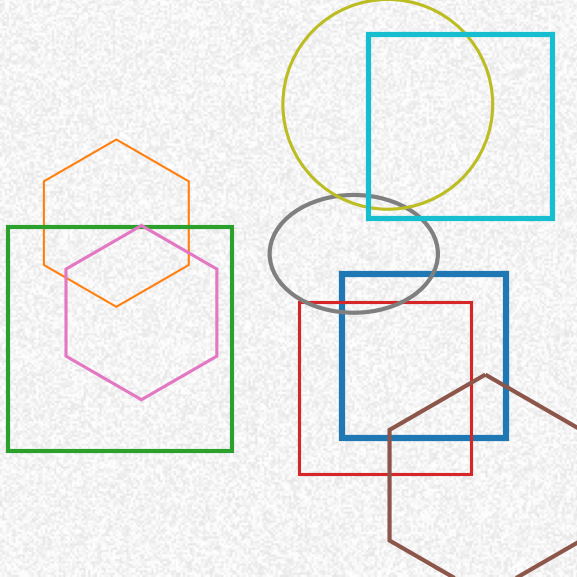[{"shape": "square", "thickness": 3, "radius": 0.71, "center": [0.734, 0.383]}, {"shape": "hexagon", "thickness": 1, "radius": 0.72, "center": [0.201, 0.613]}, {"shape": "square", "thickness": 2, "radius": 0.97, "center": [0.208, 0.412]}, {"shape": "square", "thickness": 1.5, "radius": 0.75, "center": [0.667, 0.327]}, {"shape": "hexagon", "thickness": 2, "radius": 0.96, "center": [0.84, 0.159]}, {"shape": "hexagon", "thickness": 1.5, "radius": 0.75, "center": [0.245, 0.458]}, {"shape": "oval", "thickness": 2, "radius": 0.73, "center": [0.613, 0.56]}, {"shape": "circle", "thickness": 1.5, "radius": 0.91, "center": [0.671, 0.818]}, {"shape": "square", "thickness": 2.5, "radius": 0.8, "center": [0.796, 0.781]}]